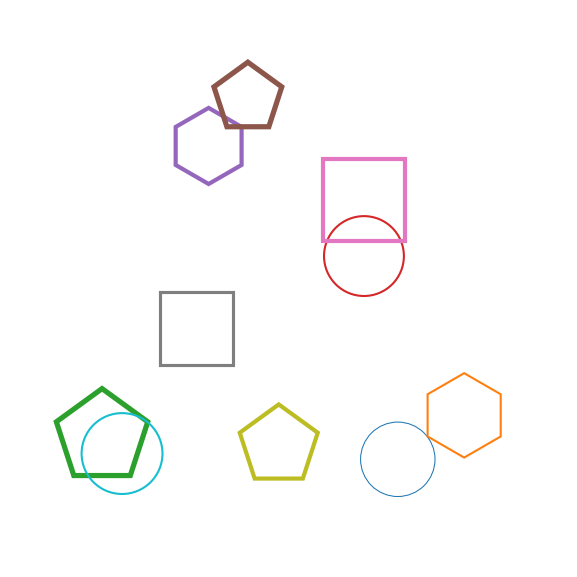[{"shape": "circle", "thickness": 0.5, "radius": 0.32, "center": [0.689, 0.204]}, {"shape": "hexagon", "thickness": 1, "radius": 0.37, "center": [0.804, 0.28]}, {"shape": "pentagon", "thickness": 2.5, "radius": 0.42, "center": [0.177, 0.243]}, {"shape": "circle", "thickness": 1, "radius": 0.35, "center": [0.63, 0.556]}, {"shape": "hexagon", "thickness": 2, "radius": 0.33, "center": [0.361, 0.746]}, {"shape": "pentagon", "thickness": 2.5, "radius": 0.31, "center": [0.429, 0.83]}, {"shape": "square", "thickness": 2, "radius": 0.35, "center": [0.631, 0.653]}, {"shape": "square", "thickness": 1.5, "radius": 0.32, "center": [0.341, 0.431]}, {"shape": "pentagon", "thickness": 2, "radius": 0.35, "center": [0.483, 0.228]}, {"shape": "circle", "thickness": 1, "radius": 0.35, "center": [0.211, 0.214]}]